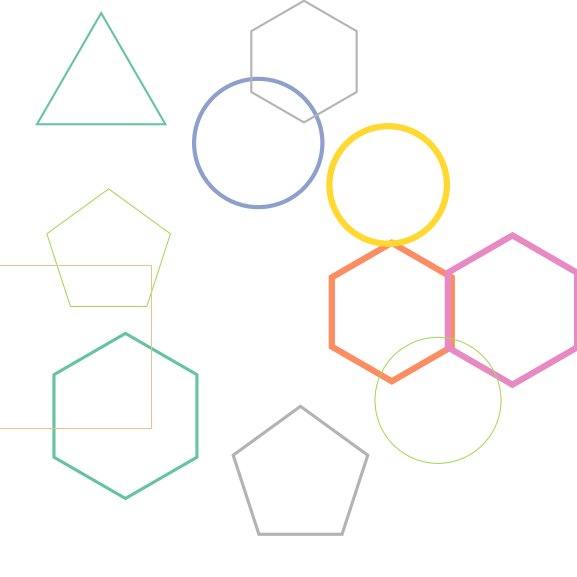[{"shape": "hexagon", "thickness": 1.5, "radius": 0.71, "center": [0.217, 0.279]}, {"shape": "triangle", "thickness": 1, "radius": 0.64, "center": [0.175, 0.848]}, {"shape": "hexagon", "thickness": 3, "radius": 0.6, "center": [0.678, 0.459]}, {"shape": "circle", "thickness": 2, "radius": 0.56, "center": [0.447, 0.752]}, {"shape": "hexagon", "thickness": 3, "radius": 0.65, "center": [0.887, 0.462]}, {"shape": "pentagon", "thickness": 0.5, "radius": 0.56, "center": [0.188, 0.56]}, {"shape": "circle", "thickness": 0.5, "radius": 0.55, "center": [0.758, 0.306]}, {"shape": "circle", "thickness": 3, "radius": 0.51, "center": [0.672, 0.679]}, {"shape": "square", "thickness": 0.5, "radius": 0.71, "center": [0.121, 0.4]}, {"shape": "pentagon", "thickness": 1.5, "radius": 0.61, "center": [0.52, 0.173]}, {"shape": "hexagon", "thickness": 1, "radius": 0.53, "center": [0.526, 0.893]}]